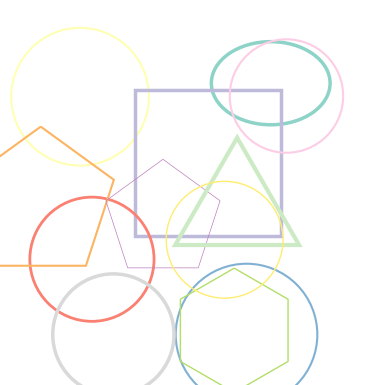[{"shape": "oval", "thickness": 2.5, "radius": 0.77, "center": [0.703, 0.784]}, {"shape": "circle", "thickness": 1.5, "radius": 0.89, "center": [0.208, 0.749]}, {"shape": "square", "thickness": 2.5, "radius": 0.94, "center": [0.54, 0.577]}, {"shape": "circle", "thickness": 2, "radius": 0.81, "center": [0.239, 0.327]}, {"shape": "circle", "thickness": 1.5, "radius": 0.92, "center": [0.64, 0.131]}, {"shape": "pentagon", "thickness": 1.5, "radius": 1.0, "center": [0.106, 0.471]}, {"shape": "hexagon", "thickness": 1, "radius": 0.81, "center": [0.608, 0.142]}, {"shape": "circle", "thickness": 1.5, "radius": 0.74, "center": [0.744, 0.751]}, {"shape": "circle", "thickness": 2.5, "radius": 0.79, "center": [0.295, 0.131]}, {"shape": "pentagon", "thickness": 0.5, "radius": 0.78, "center": [0.423, 0.43]}, {"shape": "triangle", "thickness": 3, "radius": 0.93, "center": [0.616, 0.456]}, {"shape": "circle", "thickness": 1, "radius": 0.76, "center": [0.583, 0.377]}]